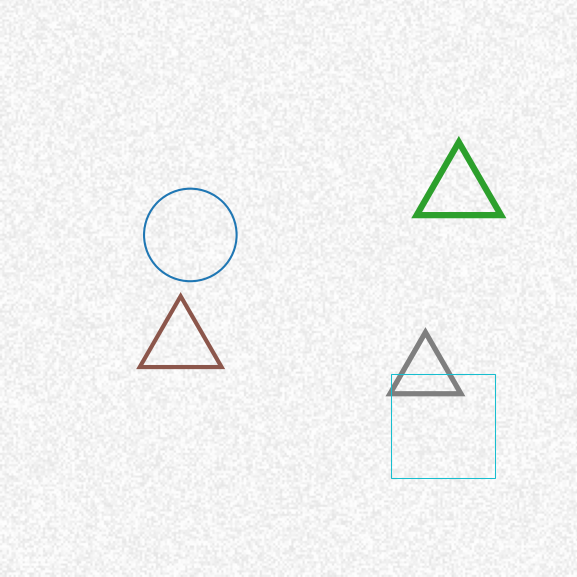[{"shape": "circle", "thickness": 1, "radius": 0.4, "center": [0.33, 0.592]}, {"shape": "triangle", "thickness": 3, "radius": 0.42, "center": [0.795, 0.669]}, {"shape": "triangle", "thickness": 2, "radius": 0.41, "center": [0.313, 0.404]}, {"shape": "triangle", "thickness": 2.5, "radius": 0.35, "center": [0.737, 0.353]}, {"shape": "square", "thickness": 0.5, "radius": 0.45, "center": [0.767, 0.261]}]